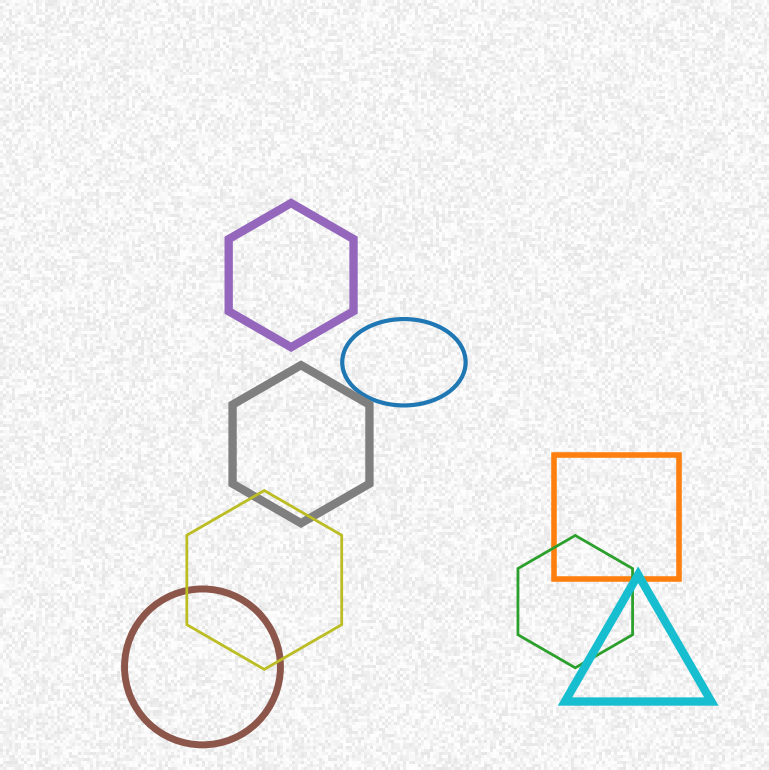[{"shape": "oval", "thickness": 1.5, "radius": 0.4, "center": [0.525, 0.53]}, {"shape": "square", "thickness": 2, "radius": 0.41, "center": [0.801, 0.329]}, {"shape": "hexagon", "thickness": 1, "radius": 0.43, "center": [0.747, 0.219]}, {"shape": "hexagon", "thickness": 3, "radius": 0.47, "center": [0.378, 0.643]}, {"shape": "circle", "thickness": 2.5, "radius": 0.51, "center": [0.263, 0.134]}, {"shape": "hexagon", "thickness": 3, "radius": 0.51, "center": [0.391, 0.423]}, {"shape": "hexagon", "thickness": 1, "radius": 0.58, "center": [0.343, 0.247]}, {"shape": "triangle", "thickness": 3, "radius": 0.55, "center": [0.829, 0.144]}]